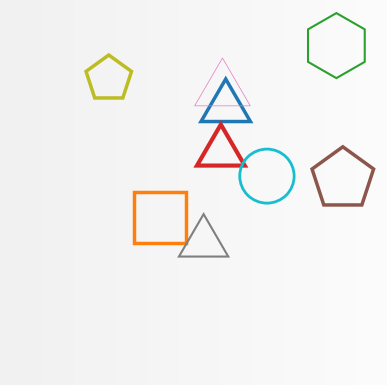[{"shape": "triangle", "thickness": 2.5, "radius": 0.37, "center": [0.583, 0.721]}, {"shape": "square", "thickness": 2.5, "radius": 0.33, "center": [0.414, 0.435]}, {"shape": "hexagon", "thickness": 1.5, "radius": 0.42, "center": [0.868, 0.882]}, {"shape": "triangle", "thickness": 3, "radius": 0.36, "center": [0.57, 0.606]}, {"shape": "pentagon", "thickness": 2.5, "radius": 0.42, "center": [0.885, 0.535]}, {"shape": "triangle", "thickness": 0.5, "radius": 0.41, "center": [0.574, 0.767]}, {"shape": "triangle", "thickness": 1.5, "radius": 0.37, "center": [0.525, 0.37]}, {"shape": "pentagon", "thickness": 2.5, "radius": 0.31, "center": [0.281, 0.795]}, {"shape": "circle", "thickness": 2, "radius": 0.35, "center": [0.689, 0.543]}]